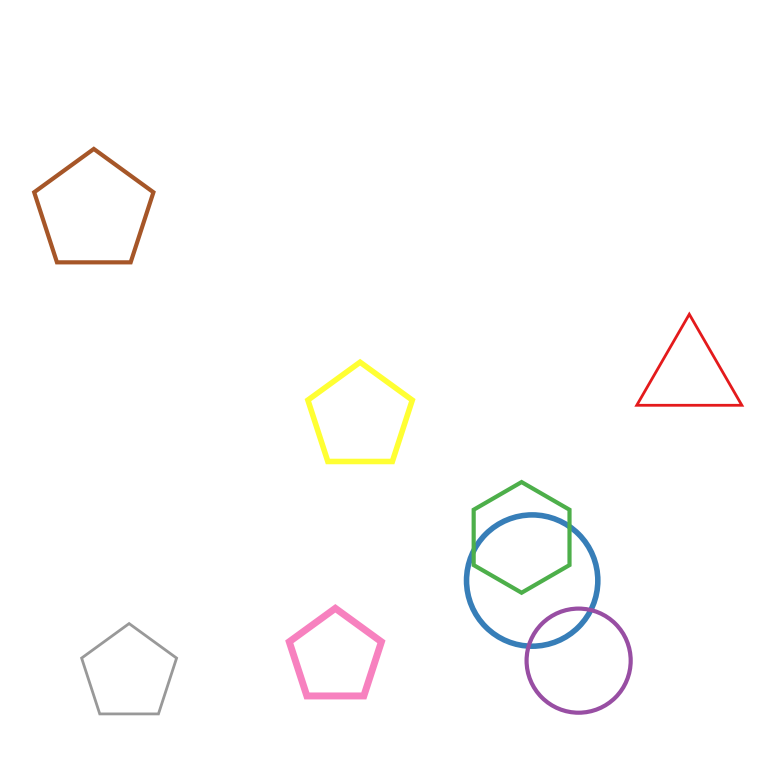[{"shape": "triangle", "thickness": 1, "radius": 0.39, "center": [0.895, 0.513]}, {"shape": "circle", "thickness": 2, "radius": 0.43, "center": [0.691, 0.246]}, {"shape": "hexagon", "thickness": 1.5, "radius": 0.36, "center": [0.677, 0.302]}, {"shape": "circle", "thickness": 1.5, "radius": 0.34, "center": [0.751, 0.142]}, {"shape": "pentagon", "thickness": 2, "radius": 0.36, "center": [0.468, 0.458]}, {"shape": "pentagon", "thickness": 1.5, "radius": 0.41, "center": [0.122, 0.725]}, {"shape": "pentagon", "thickness": 2.5, "radius": 0.31, "center": [0.436, 0.147]}, {"shape": "pentagon", "thickness": 1, "radius": 0.32, "center": [0.168, 0.125]}]